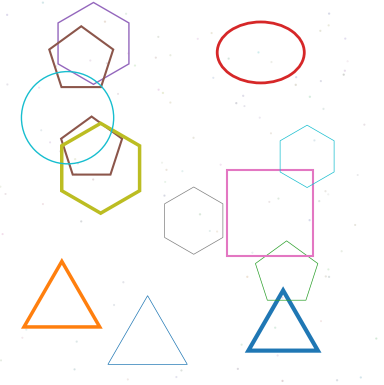[{"shape": "triangle", "thickness": 0.5, "radius": 0.6, "center": [0.383, 0.113]}, {"shape": "triangle", "thickness": 3, "radius": 0.52, "center": [0.735, 0.141]}, {"shape": "triangle", "thickness": 2.5, "radius": 0.57, "center": [0.161, 0.208]}, {"shape": "pentagon", "thickness": 0.5, "radius": 0.43, "center": [0.744, 0.289]}, {"shape": "oval", "thickness": 2, "radius": 0.57, "center": [0.677, 0.864]}, {"shape": "hexagon", "thickness": 1, "radius": 0.53, "center": [0.243, 0.887]}, {"shape": "pentagon", "thickness": 1.5, "radius": 0.42, "center": [0.238, 0.614]}, {"shape": "pentagon", "thickness": 1.5, "radius": 0.44, "center": [0.211, 0.844]}, {"shape": "square", "thickness": 1.5, "radius": 0.56, "center": [0.702, 0.446]}, {"shape": "hexagon", "thickness": 0.5, "radius": 0.44, "center": [0.503, 0.427]}, {"shape": "hexagon", "thickness": 2.5, "radius": 0.58, "center": [0.261, 0.563]}, {"shape": "hexagon", "thickness": 0.5, "radius": 0.4, "center": [0.798, 0.594]}, {"shape": "circle", "thickness": 1, "radius": 0.6, "center": [0.175, 0.694]}]